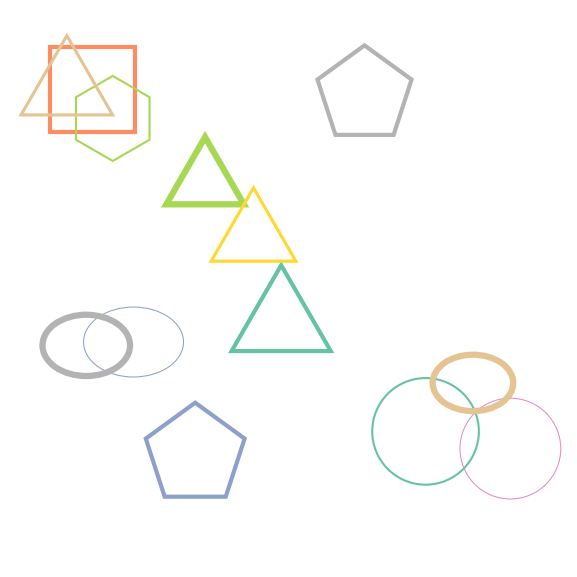[{"shape": "circle", "thickness": 1, "radius": 0.46, "center": [0.737, 0.252]}, {"shape": "triangle", "thickness": 2, "radius": 0.5, "center": [0.487, 0.441]}, {"shape": "square", "thickness": 2, "radius": 0.37, "center": [0.16, 0.844]}, {"shape": "oval", "thickness": 0.5, "radius": 0.43, "center": [0.231, 0.407]}, {"shape": "pentagon", "thickness": 2, "radius": 0.45, "center": [0.338, 0.212]}, {"shape": "circle", "thickness": 0.5, "radius": 0.44, "center": [0.884, 0.222]}, {"shape": "hexagon", "thickness": 1, "radius": 0.37, "center": [0.195, 0.794]}, {"shape": "triangle", "thickness": 3, "radius": 0.39, "center": [0.355, 0.684]}, {"shape": "triangle", "thickness": 1.5, "radius": 0.42, "center": [0.439, 0.589]}, {"shape": "triangle", "thickness": 1.5, "radius": 0.46, "center": [0.116, 0.846]}, {"shape": "oval", "thickness": 3, "radius": 0.35, "center": [0.819, 0.336]}, {"shape": "oval", "thickness": 3, "radius": 0.38, "center": [0.149, 0.401]}, {"shape": "pentagon", "thickness": 2, "radius": 0.43, "center": [0.631, 0.835]}]